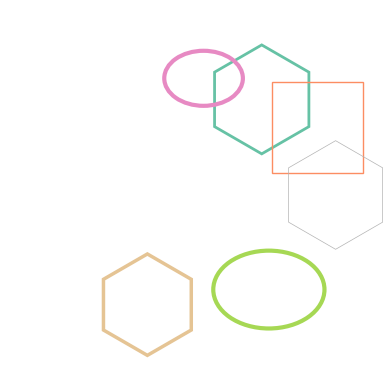[{"shape": "hexagon", "thickness": 2, "radius": 0.71, "center": [0.68, 0.742]}, {"shape": "square", "thickness": 1, "radius": 0.59, "center": [0.825, 0.668]}, {"shape": "oval", "thickness": 3, "radius": 0.51, "center": [0.529, 0.797]}, {"shape": "oval", "thickness": 3, "radius": 0.72, "center": [0.698, 0.248]}, {"shape": "hexagon", "thickness": 2.5, "radius": 0.66, "center": [0.383, 0.209]}, {"shape": "hexagon", "thickness": 0.5, "radius": 0.71, "center": [0.872, 0.494]}]